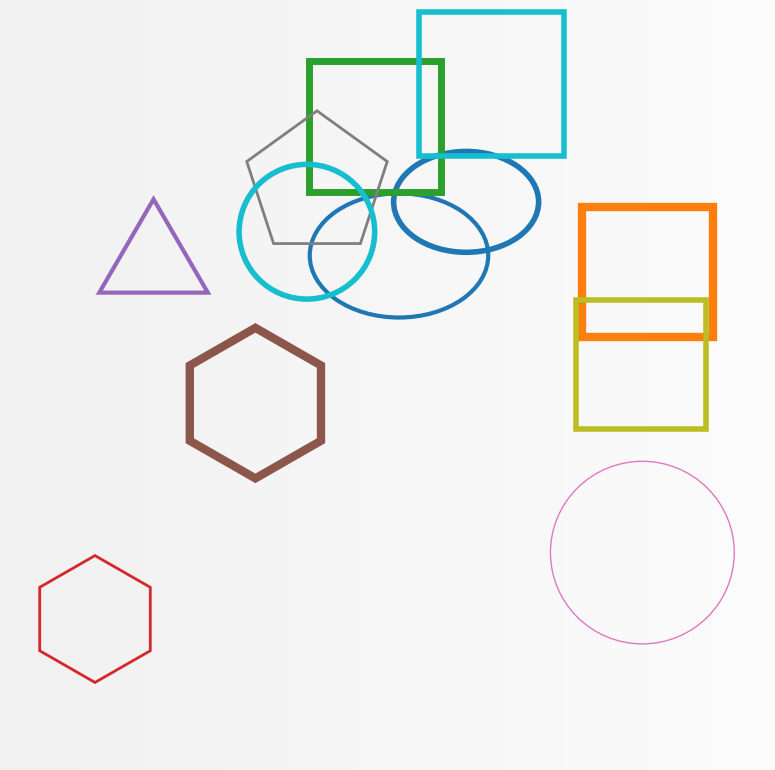[{"shape": "oval", "thickness": 2, "radius": 0.47, "center": [0.601, 0.738]}, {"shape": "oval", "thickness": 1.5, "radius": 0.58, "center": [0.515, 0.668]}, {"shape": "square", "thickness": 3, "radius": 0.42, "center": [0.836, 0.647]}, {"shape": "square", "thickness": 2.5, "radius": 0.43, "center": [0.484, 0.835]}, {"shape": "hexagon", "thickness": 1, "radius": 0.41, "center": [0.123, 0.196]}, {"shape": "triangle", "thickness": 1.5, "radius": 0.4, "center": [0.198, 0.66]}, {"shape": "hexagon", "thickness": 3, "radius": 0.49, "center": [0.33, 0.476]}, {"shape": "circle", "thickness": 0.5, "radius": 0.59, "center": [0.829, 0.282]}, {"shape": "pentagon", "thickness": 1, "radius": 0.48, "center": [0.409, 0.761]}, {"shape": "square", "thickness": 2, "radius": 0.42, "center": [0.827, 0.527]}, {"shape": "square", "thickness": 2, "radius": 0.47, "center": [0.634, 0.891]}, {"shape": "circle", "thickness": 2, "radius": 0.44, "center": [0.396, 0.699]}]